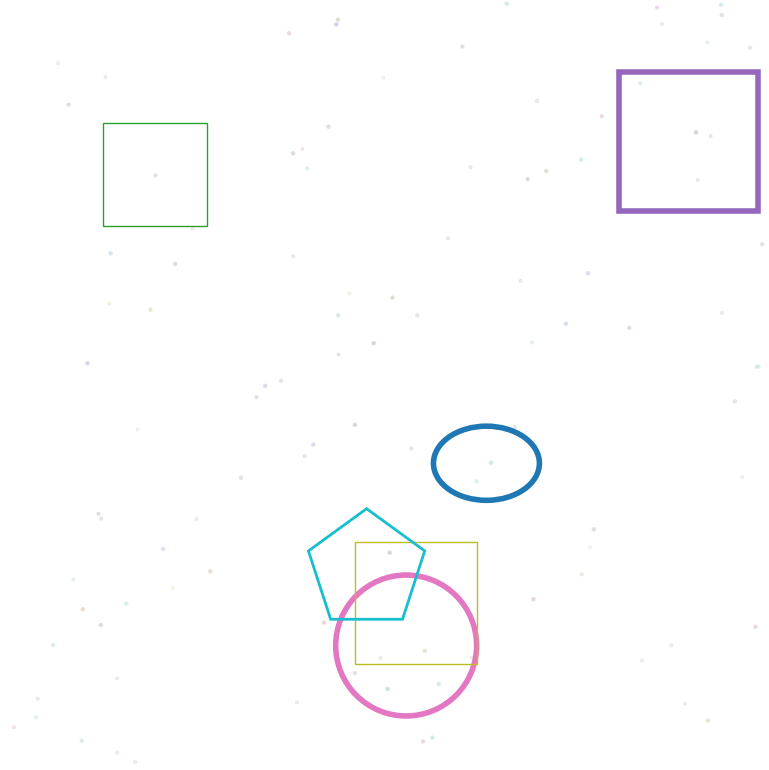[{"shape": "oval", "thickness": 2, "radius": 0.34, "center": [0.632, 0.398]}, {"shape": "square", "thickness": 0.5, "radius": 0.34, "center": [0.201, 0.774]}, {"shape": "square", "thickness": 2, "radius": 0.45, "center": [0.894, 0.816]}, {"shape": "circle", "thickness": 2, "radius": 0.46, "center": [0.527, 0.162]}, {"shape": "square", "thickness": 0.5, "radius": 0.4, "center": [0.54, 0.217]}, {"shape": "pentagon", "thickness": 1, "radius": 0.4, "center": [0.476, 0.26]}]